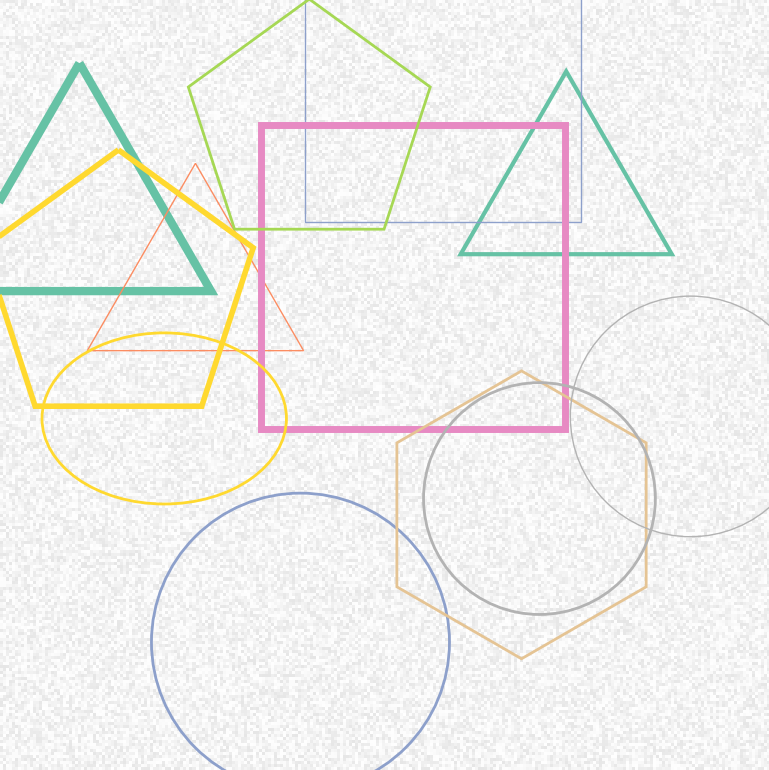[{"shape": "triangle", "thickness": 1.5, "radius": 0.79, "center": [0.735, 0.749]}, {"shape": "triangle", "thickness": 3, "radius": 0.99, "center": [0.103, 0.721]}, {"shape": "triangle", "thickness": 0.5, "radius": 0.81, "center": [0.254, 0.626]}, {"shape": "square", "thickness": 0.5, "radius": 0.89, "center": [0.575, 0.891]}, {"shape": "circle", "thickness": 1, "radius": 0.97, "center": [0.39, 0.166]}, {"shape": "square", "thickness": 2.5, "radius": 0.99, "center": [0.536, 0.641]}, {"shape": "pentagon", "thickness": 1, "radius": 0.83, "center": [0.402, 0.836]}, {"shape": "oval", "thickness": 1, "radius": 0.79, "center": [0.213, 0.457]}, {"shape": "pentagon", "thickness": 2, "radius": 0.92, "center": [0.154, 0.621]}, {"shape": "hexagon", "thickness": 1, "radius": 0.93, "center": [0.677, 0.331]}, {"shape": "circle", "thickness": 1, "radius": 0.75, "center": [0.701, 0.353]}, {"shape": "circle", "thickness": 0.5, "radius": 0.78, "center": [0.897, 0.459]}]